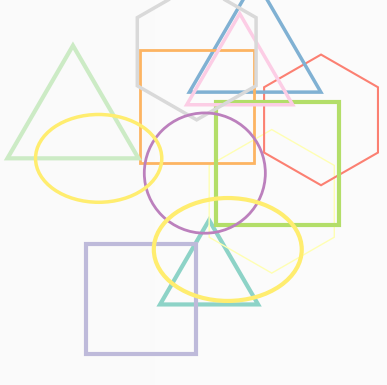[{"shape": "triangle", "thickness": 3, "radius": 0.73, "center": [0.54, 0.282]}, {"shape": "hexagon", "thickness": 1, "radius": 0.93, "center": [0.701, 0.477]}, {"shape": "square", "thickness": 3, "radius": 0.71, "center": [0.363, 0.224]}, {"shape": "hexagon", "thickness": 1.5, "radius": 0.85, "center": [0.828, 0.689]}, {"shape": "triangle", "thickness": 2.5, "radius": 0.98, "center": [0.658, 0.859]}, {"shape": "square", "thickness": 2, "radius": 0.74, "center": [0.509, 0.724]}, {"shape": "square", "thickness": 3, "radius": 0.79, "center": [0.717, 0.575]}, {"shape": "triangle", "thickness": 2.5, "radius": 0.79, "center": [0.619, 0.807]}, {"shape": "hexagon", "thickness": 2.5, "radius": 0.88, "center": [0.508, 0.866]}, {"shape": "circle", "thickness": 2, "radius": 0.78, "center": [0.529, 0.55]}, {"shape": "triangle", "thickness": 3, "radius": 0.98, "center": [0.188, 0.686]}, {"shape": "oval", "thickness": 3, "radius": 0.95, "center": [0.588, 0.352]}, {"shape": "oval", "thickness": 2.5, "radius": 0.81, "center": [0.255, 0.589]}]